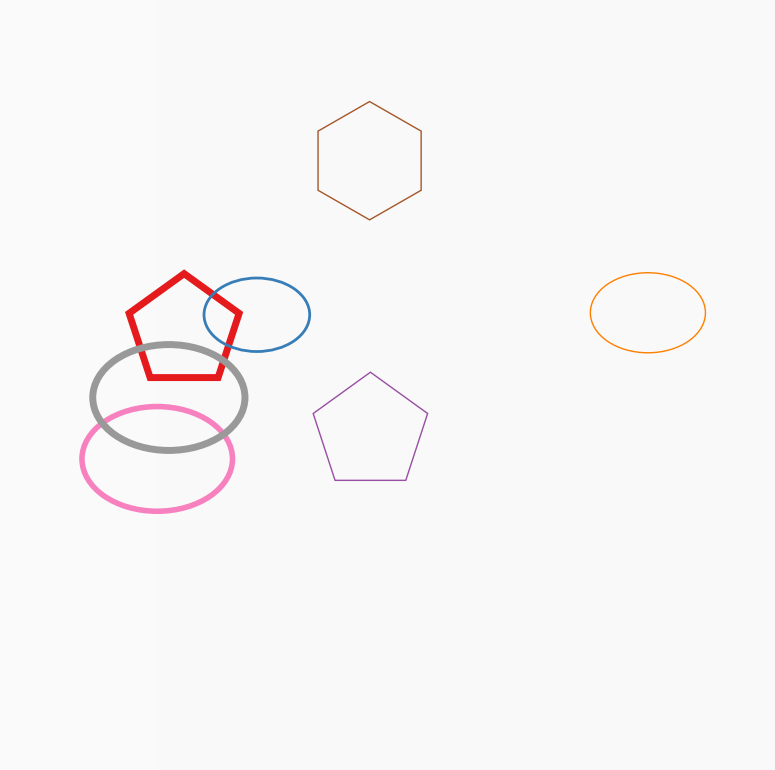[{"shape": "pentagon", "thickness": 2.5, "radius": 0.37, "center": [0.238, 0.57]}, {"shape": "oval", "thickness": 1, "radius": 0.34, "center": [0.331, 0.591]}, {"shape": "pentagon", "thickness": 0.5, "radius": 0.39, "center": [0.478, 0.439]}, {"shape": "oval", "thickness": 0.5, "radius": 0.37, "center": [0.836, 0.594]}, {"shape": "hexagon", "thickness": 0.5, "radius": 0.38, "center": [0.477, 0.791]}, {"shape": "oval", "thickness": 2, "radius": 0.49, "center": [0.203, 0.404]}, {"shape": "oval", "thickness": 2.5, "radius": 0.49, "center": [0.218, 0.484]}]